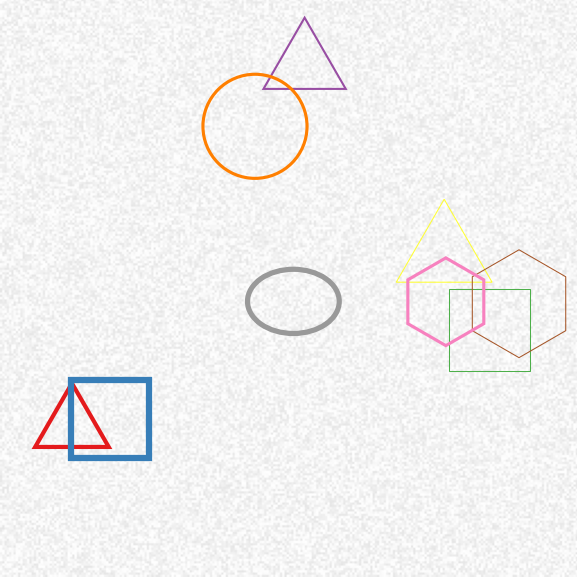[{"shape": "triangle", "thickness": 2, "radius": 0.37, "center": [0.125, 0.262]}, {"shape": "square", "thickness": 3, "radius": 0.34, "center": [0.191, 0.273]}, {"shape": "square", "thickness": 0.5, "radius": 0.35, "center": [0.848, 0.428]}, {"shape": "triangle", "thickness": 1, "radius": 0.41, "center": [0.527, 0.886]}, {"shape": "circle", "thickness": 1.5, "radius": 0.45, "center": [0.442, 0.78]}, {"shape": "triangle", "thickness": 0.5, "radius": 0.48, "center": [0.769, 0.558]}, {"shape": "hexagon", "thickness": 0.5, "radius": 0.47, "center": [0.899, 0.473]}, {"shape": "hexagon", "thickness": 1.5, "radius": 0.38, "center": [0.772, 0.477]}, {"shape": "oval", "thickness": 2.5, "radius": 0.4, "center": [0.508, 0.477]}]